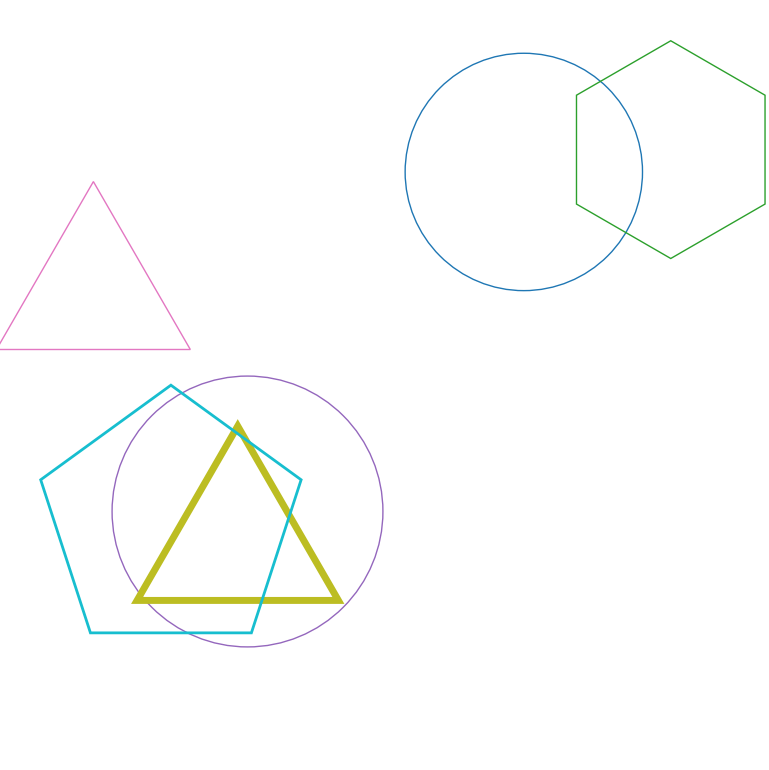[{"shape": "circle", "thickness": 0.5, "radius": 0.77, "center": [0.68, 0.777]}, {"shape": "hexagon", "thickness": 0.5, "radius": 0.71, "center": [0.871, 0.806]}, {"shape": "circle", "thickness": 0.5, "radius": 0.88, "center": [0.321, 0.336]}, {"shape": "triangle", "thickness": 0.5, "radius": 0.73, "center": [0.121, 0.619]}, {"shape": "triangle", "thickness": 2.5, "radius": 0.75, "center": [0.309, 0.296]}, {"shape": "pentagon", "thickness": 1, "radius": 0.89, "center": [0.222, 0.322]}]